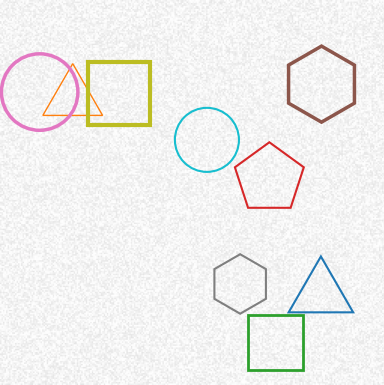[{"shape": "triangle", "thickness": 1.5, "radius": 0.48, "center": [0.834, 0.237]}, {"shape": "triangle", "thickness": 1, "radius": 0.45, "center": [0.189, 0.745]}, {"shape": "square", "thickness": 2, "radius": 0.36, "center": [0.715, 0.112]}, {"shape": "pentagon", "thickness": 1.5, "radius": 0.47, "center": [0.7, 0.536]}, {"shape": "hexagon", "thickness": 2.5, "radius": 0.49, "center": [0.835, 0.781]}, {"shape": "circle", "thickness": 2.5, "radius": 0.5, "center": [0.103, 0.761]}, {"shape": "hexagon", "thickness": 1.5, "radius": 0.39, "center": [0.624, 0.262]}, {"shape": "square", "thickness": 3, "radius": 0.41, "center": [0.309, 0.757]}, {"shape": "circle", "thickness": 1.5, "radius": 0.42, "center": [0.537, 0.637]}]